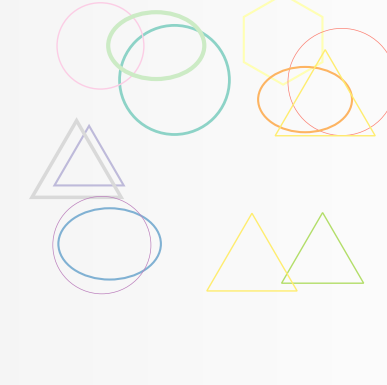[{"shape": "circle", "thickness": 2, "radius": 0.71, "center": [0.45, 0.792]}, {"shape": "hexagon", "thickness": 1.5, "radius": 0.59, "center": [0.731, 0.897]}, {"shape": "triangle", "thickness": 1.5, "radius": 0.52, "center": [0.23, 0.57]}, {"shape": "circle", "thickness": 0.5, "radius": 0.7, "center": [0.882, 0.787]}, {"shape": "oval", "thickness": 1.5, "radius": 0.66, "center": [0.283, 0.366]}, {"shape": "oval", "thickness": 1.5, "radius": 0.61, "center": [0.787, 0.741]}, {"shape": "triangle", "thickness": 1, "radius": 0.61, "center": [0.833, 0.326]}, {"shape": "circle", "thickness": 1, "radius": 0.56, "center": [0.259, 0.881]}, {"shape": "triangle", "thickness": 2.5, "radius": 0.66, "center": [0.198, 0.554]}, {"shape": "circle", "thickness": 0.5, "radius": 0.63, "center": [0.263, 0.363]}, {"shape": "oval", "thickness": 3, "radius": 0.62, "center": [0.403, 0.882]}, {"shape": "triangle", "thickness": 1, "radius": 0.67, "center": [0.65, 0.312]}, {"shape": "triangle", "thickness": 1, "radius": 0.75, "center": [0.839, 0.722]}]